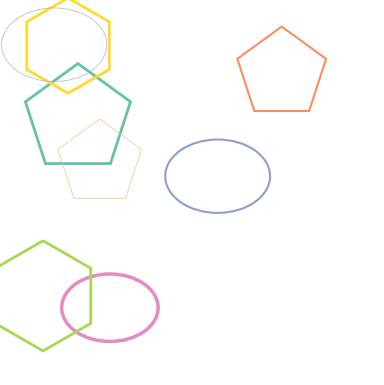[{"shape": "pentagon", "thickness": 2, "radius": 0.72, "center": [0.202, 0.691]}, {"shape": "pentagon", "thickness": 1.5, "radius": 0.61, "center": [0.732, 0.81]}, {"shape": "oval", "thickness": 1.5, "radius": 0.68, "center": [0.565, 0.542]}, {"shape": "oval", "thickness": 2.5, "radius": 0.63, "center": [0.285, 0.201]}, {"shape": "hexagon", "thickness": 2, "radius": 0.72, "center": [0.112, 0.232]}, {"shape": "hexagon", "thickness": 2, "radius": 0.62, "center": [0.177, 0.882]}, {"shape": "pentagon", "thickness": 0.5, "radius": 0.57, "center": [0.259, 0.577]}, {"shape": "oval", "thickness": 0.5, "radius": 0.68, "center": [0.141, 0.884]}]